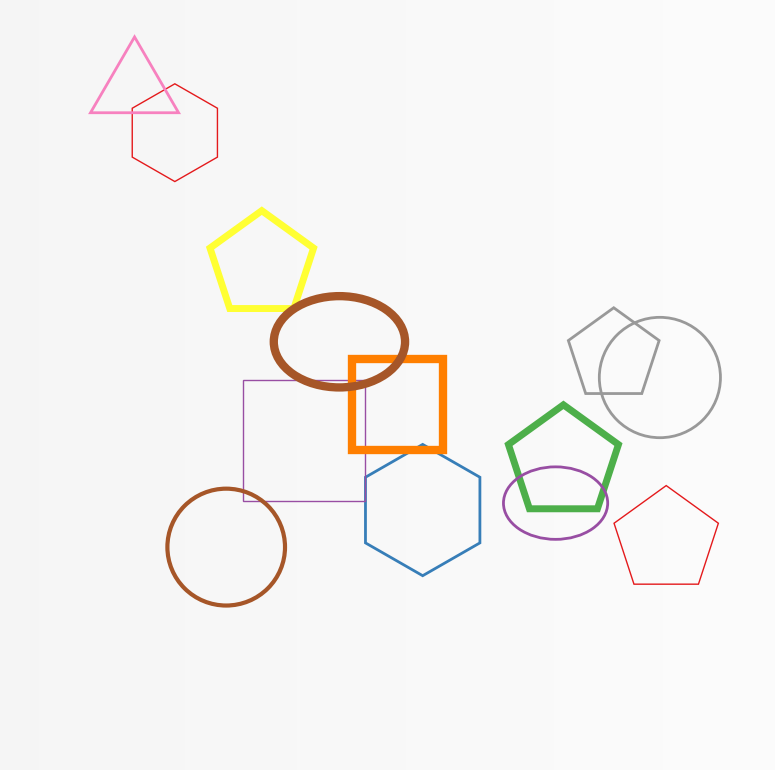[{"shape": "hexagon", "thickness": 0.5, "radius": 0.32, "center": [0.226, 0.828]}, {"shape": "pentagon", "thickness": 0.5, "radius": 0.35, "center": [0.86, 0.299]}, {"shape": "hexagon", "thickness": 1, "radius": 0.43, "center": [0.545, 0.338]}, {"shape": "pentagon", "thickness": 2.5, "radius": 0.37, "center": [0.727, 0.4]}, {"shape": "oval", "thickness": 1, "radius": 0.34, "center": [0.717, 0.347]}, {"shape": "square", "thickness": 0.5, "radius": 0.39, "center": [0.392, 0.428]}, {"shape": "square", "thickness": 3, "radius": 0.3, "center": [0.513, 0.475]}, {"shape": "pentagon", "thickness": 2.5, "radius": 0.35, "center": [0.338, 0.656]}, {"shape": "circle", "thickness": 1.5, "radius": 0.38, "center": [0.292, 0.289]}, {"shape": "oval", "thickness": 3, "radius": 0.42, "center": [0.438, 0.556]}, {"shape": "triangle", "thickness": 1, "radius": 0.33, "center": [0.174, 0.886]}, {"shape": "circle", "thickness": 1, "radius": 0.39, "center": [0.851, 0.51]}, {"shape": "pentagon", "thickness": 1, "radius": 0.31, "center": [0.792, 0.539]}]